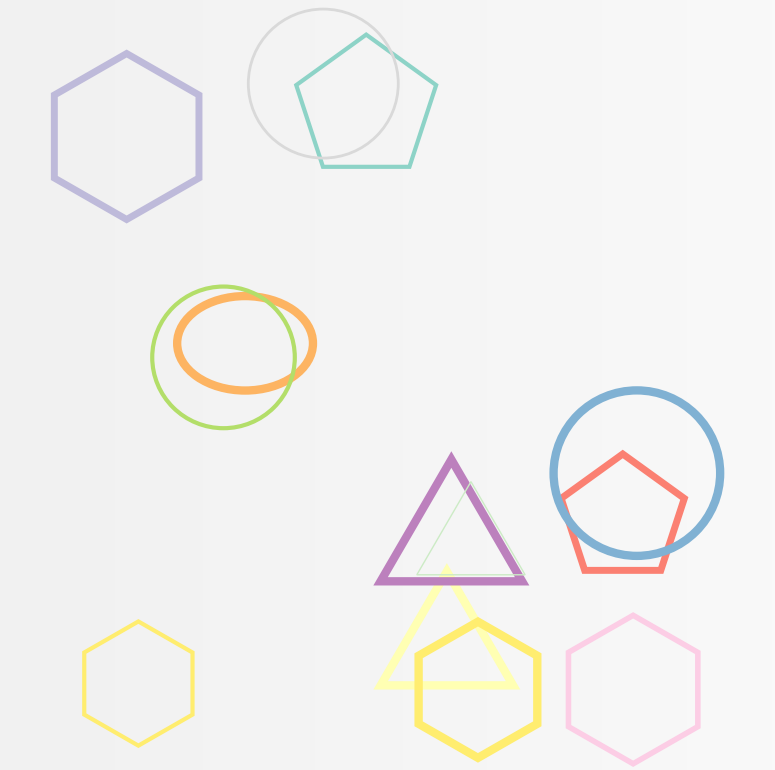[{"shape": "pentagon", "thickness": 1.5, "radius": 0.47, "center": [0.473, 0.86]}, {"shape": "triangle", "thickness": 3, "radius": 0.49, "center": [0.577, 0.159]}, {"shape": "hexagon", "thickness": 2.5, "radius": 0.54, "center": [0.163, 0.823]}, {"shape": "pentagon", "thickness": 2.5, "radius": 0.42, "center": [0.804, 0.327]}, {"shape": "circle", "thickness": 3, "radius": 0.54, "center": [0.822, 0.386]}, {"shape": "oval", "thickness": 3, "radius": 0.44, "center": [0.316, 0.554]}, {"shape": "circle", "thickness": 1.5, "radius": 0.46, "center": [0.288, 0.536]}, {"shape": "hexagon", "thickness": 2, "radius": 0.48, "center": [0.817, 0.104]}, {"shape": "circle", "thickness": 1, "radius": 0.48, "center": [0.417, 0.891]}, {"shape": "triangle", "thickness": 3, "radius": 0.53, "center": [0.582, 0.298]}, {"shape": "triangle", "thickness": 0.5, "radius": 0.4, "center": [0.608, 0.294]}, {"shape": "hexagon", "thickness": 1.5, "radius": 0.4, "center": [0.179, 0.112]}, {"shape": "hexagon", "thickness": 3, "radius": 0.44, "center": [0.617, 0.104]}]